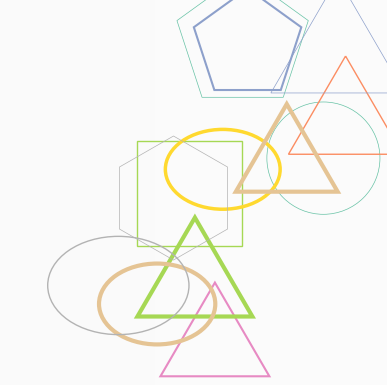[{"shape": "circle", "thickness": 0.5, "radius": 0.73, "center": [0.835, 0.589]}, {"shape": "pentagon", "thickness": 0.5, "radius": 0.89, "center": [0.626, 0.891]}, {"shape": "triangle", "thickness": 1, "radius": 0.85, "center": [0.892, 0.684]}, {"shape": "triangle", "thickness": 0.5, "radius": 1.0, "center": [0.872, 0.858]}, {"shape": "pentagon", "thickness": 1.5, "radius": 0.73, "center": [0.639, 0.884]}, {"shape": "triangle", "thickness": 1.5, "radius": 0.81, "center": [0.555, 0.104]}, {"shape": "square", "thickness": 1, "radius": 0.68, "center": [0.489, 0.498]}, {"shape": "triangle", "thickness": 3, "radius": 0.86, "center": [0.503, 0.264]}, {"shape": "oval", "thickness": 2.5, "radius": 0.74, "center": [0.575, 0.56]}, {"shape": "oval", "thickness": 3, "radius": 0.75, "center": [0.406, 0.21]}, {"shape": "triangle", "thickness": 3, "radius": 0.76, "center": [0.74, 0.578]}, {"shape": "oval", "thickness": 1, "radius": 0.91, "center": [0.305, 0.259]}, {"shape": "hexagon", "thickness": 0.5, "radius": 0.81, "center": [0.448, 0.486]}]